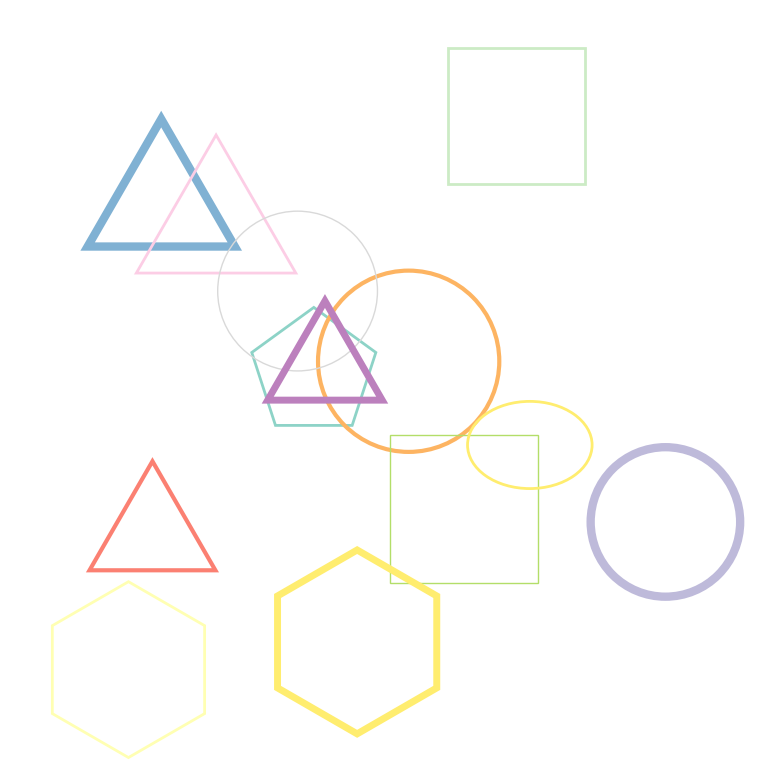[{"shape": "pentagon", "thickness": 1, "radius": 0.42, "center": [0.408, 0.516]}, {"shape": "hexagon", "thickness": 1, "radius": 0.57, "center": [0.167, 0.13]}, {"shape": "circle", "thickness": 3, "radius": 0.49, "center": [0.864, 0.322]}, {"shape": "triangle", "thickness": 1.5, "radius": 0.47, "center": [0.198, 0.307]}, {"shape": "triangle", "thickness": 3, "radius": 0.55, "center": [0.209, 0.735]}, {"shape": "circle", "thickness": 1.5, "radius": 0.59, "center": [0.531, 0.531]}, {"shape": "square", "thickness": 0.5, "radius": 0.48, "center": [0.603, 0.339]}, {"shape": "triangle", "thickness": 1, "radius": 0.6, "center": [0.281, 0.705]}, {"shape": "circle", "thickness": 0.5, "radius": 0.52, "center": [0.386, 0.622]}, {"shape": "triangle", "thickness": 2.5, "radius": 0.43, "center": [0.422, 0.523]}, {"shape": "square", "thickness": 1, "radius": 0.44, "center": [0.671, 0.849]}, {"shape": "oval", "thickness": 1, "radius": 0.4, "center": [0.688, 0.422]}, {"shape": "hexagon", "thickness": 2.5, "radius": 0.6, "center": [0.464, 0.166]}]